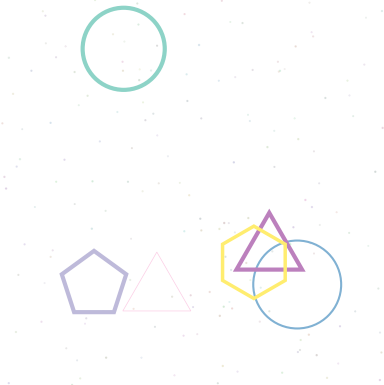[{"shape": "circle", "thickness": 3, "radius": 0.53, "center": [0.321, 0.873]}, {"shape": "pentagon", "thickness": 3, "radius": 0.44, "center": [0.244, 0.26]}, {"shape": "circle", "thickness": 1.5, "radius": 0.57, "center": [0.772, 0.261]}, {"shape": "triangle", "thickness": 0.5, "radius": 0.51, "center": [0.407, 0.243]}, {"shape": "triangle", "thickness": 3, "radius": 0.49, "center": [0.699, 0.349]}, {"shape": "hexagon", "thickness": 2.5, "radius": 0.47, "center": [0.659, 0.319]}]